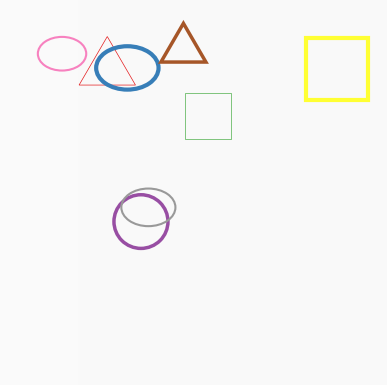[{"shape": "triangle", "thickness": 0.5, "radius": 0.42, "center": [0.277, 0.821]}, {"shape": "oval", "thickness": 3, "radius": 0.4, "center": [0.329, 0.824]}, {"shape": "square", "thickness": 0.5, "radius": 0.3, "center": [0.537, 0.698]}, {"shape": "circle", "thickness": 2.5, "radius": 0.35, "center": [0.364, 0.424]}, {"shape": "square", "thickness": 3, "radius": 0.4, "center": [0.869, 0.821]}, {"shape": "triangle", "thickness": 2.5, "radius": 0.33, "center": [0.473, 0.872]}, {"shape": "oval", "thickness": 1.5, "radius": 0.31, "center": [0.16, 0.86]}, {"shape": "oval", "thickness": 1.5, "radius": 0.35, "center": [0.383, 0.461]}]